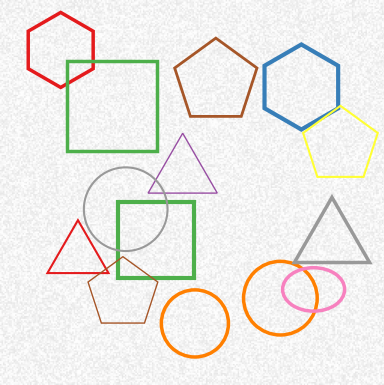[{"shape": "hexagon", "thickness": 2.5, "radius": 0.49, "center": [0.158, 0.87]}, {"shape": "triangle", "thickness": 1.5, "radius": 0.46, "center": [0.202, 0.336]}, {"shape": "hexagon", "thickness": 3, "radius": 0.55, "center": [0.783, 0.774]}, {"shape": "square", "thickness": 3, "radius": 0.49, "center": [0.405, 0.377]}, {"shape": "square", "thickness": 2.5, "radius": 0.59, "center": [0.291, 0.726]}, {"shape": "triangle", "thickness": 1, "radius": 0.52, "center": [0.475, 0.55]}, {"shape": "circle", "thickness": 2.5, "radius": 0.44, "center": [0.506, 0.16]}, {"shape": "circle", "thickness": 2.5, "radius": 0.48, "center": [0.728, 0.226]}, {"shape": "pentagon", "thickness": 1.5, "radius": 0.51, "center": [0.884, 0.623]}, {"shape": "pentagon", "thickness": 1, "radius": 0.48, "center": [0.319, 0.238]}, {"shape": "pentagon", "thickness": 2, "radius": 0.56, "center": [0.561, 0.789]}, {"shape": "oval", "thickness": 2.5, "radius": 0.4, "center": [0.815, 0.248]}, {"shape": "circle", "thickness": 1.5, "radius": 0.54, "center": [0.326, 0.457]}, {"shape": "triangle", "thickness": 2.5, "radius": 0.56, "center": [0.862, 0.375]}]